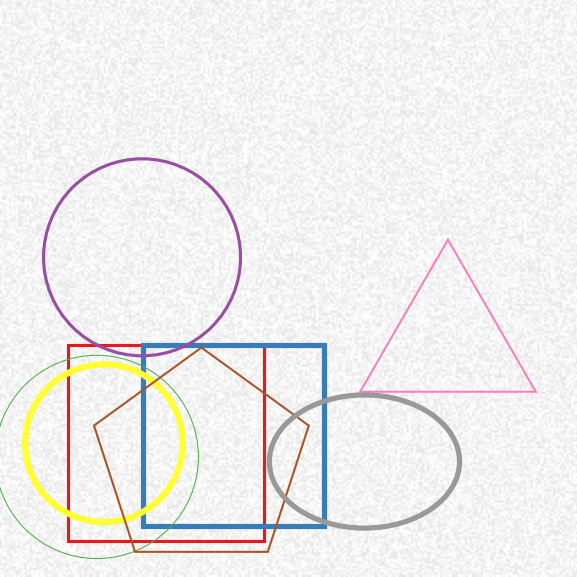[{"shape": "square", "thickness": 1.5, "radius": 0.85, "center": [0.287, 0.232]}, {"shape": "square", "thickness": 2.5, "radius": 0.79, "center": [0.405, 0.245]}, {"shape": "circle", "thickness": 0.5, "radius": 0.88, "center": [0.168, 0.208]}, {"shape": "circle", "thickness": 1.5, "radius": 0.85, "center": [0.246, 0.554]}, {"shape": "circle", "thickness": 3, "radius": 0.68, "center": [0.18, 0.232]}, {"shape": "pentagon", "thickness": 1, "radius": 0.98, "center": [0.349, 0.202]}, {"shape": "triangle", "thickness": 1, "radius": 0.88, "center": [0.776, 0.409]}, {"shape": "oval", "thickness": 2.5, "radius": 0.82, "center": [0.631, 0.2]}]